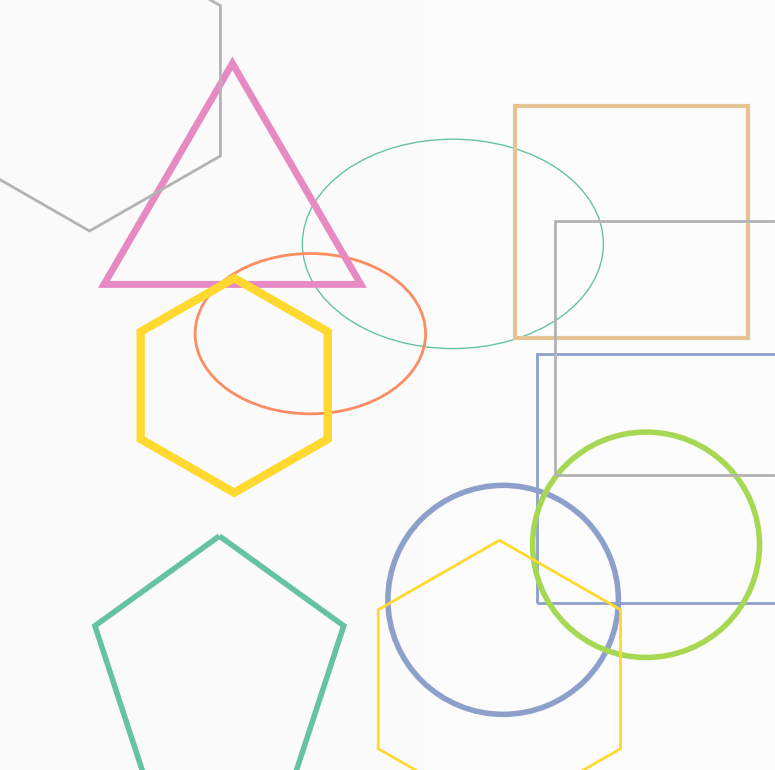[{"shape": "oval", "thickness": 0.5, "radius": 0.97, "center": [0.584, 0.683]}, {"shape": "pentagon", "thickness": 2, "radius": 0.84, "center": [0.283, 0.135]}, {"shape": "oval", "thickness": 1, "radius": 0.74, "center": [0.4, 0.567]}, {"shape": "square", "thickness": 1, "radius": 0.81, "center": [0.855, 0.378]}, {"shape": "circle", "thickness": 2, "radius": 0.74, "center": [0.649, 0.221]}, {"shape": "triangle", "thickness": 2.5, "radius": 0.96, "center": [0.3, 0.726]}, {"shape": "circle", "thickness": 2, "radius": 0.73, "center": [0.834, 0.293]}, {"shape": "hexagon", "thickness": 3, "radius": 0.7, "center": [0.302, 0.499]}, {"shape": "hexagon", "thickness": 1, "radius": 0.9, "center": [0.644, 0.118]}, {"shape": "square", "thickness": 1.5, "radius": 0.75, "center": [0.814, 0.712]}, {"shape": "hexagon", "thickness": 1, "radius": 0.98, "center": [0.116, 0.895]}, {"shape": "square", "thickness": 1, "radius": 0.82, "center": [0.88, 0.548]}]